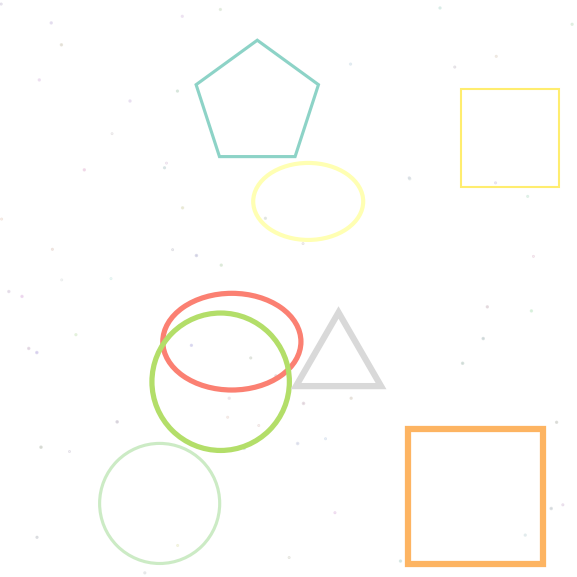[{"shape": "pentagon", "thickness": 1.5, "radius": 0.56, "center": [0.446, 0.818]}, {"shape": "oval", "thickness": 2, "radius": 0.48, "center": [0.534, 0.65]}, {"shape": "oval", "thickness": 2.5, "radius": 0.6, "center": [0.401, 0.408]}, {"shape": "square", "thickness": 3, "radius": 0.59, "center": [0.824, 0.139]}, {"shape": "circle", "thickness": 2.5, "radius": 0.59, "center": [0.382, 0.338]}, {"shape": "triangle", "thickness": 3, "radius": 0.42, "center": [0.586, 0.373]}, {"shape": "circle", "thickness": 1.5, "radius": 0.52, "center": [0.276, 0.127]}, {"shape": "square", "thickness": 1, "radius": 0.42, "center": [0.883, 0.76]}]